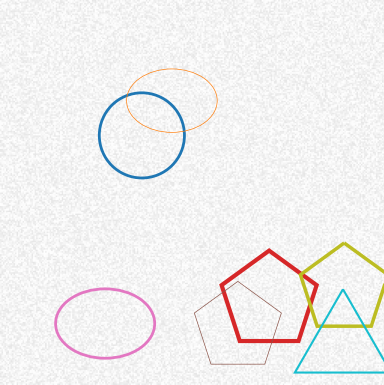[{"shape": "circle", "thickness": 2, "radius": 0.55, "center": [0.368, 0.648]}, {"shape": "oval", "thickness": 0.5, "radius": 0.59, "center": [0.446, 0.739]}, {"shape": "pentagon", "thickness": 3, "radius": 0.65, "center": [0.699, 0.219]}, {"shape": "pentagon", "thickness": 0.5, "radius": 0.59, "center": [0.618, 0.15]}, {"shape": "oval", "thickness": 2, "radius": 0.64, "center": [0.273, 0.16]}, {"shape": "pentagon", "thickness": 2.5, "radius": 0.6, "center": [0.894, 0.249]}, {"shape": "triangle", "thickness": 1.5, "radius": 0.72, "center": [0.891, 0.104]}]